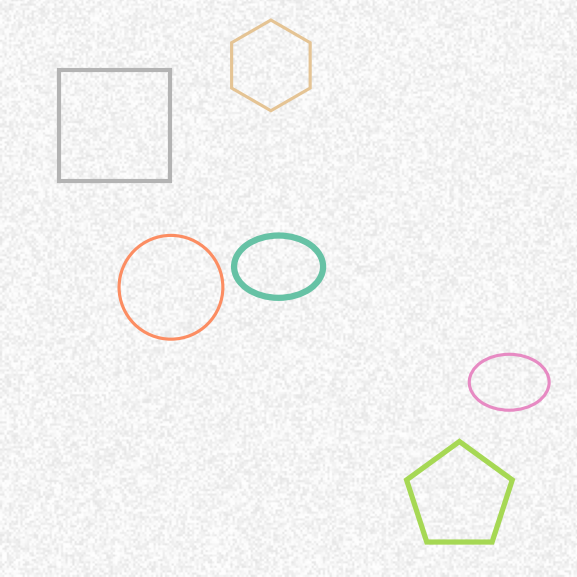[{"shape": "oval", "thickness": 3, "radius": 0.39, "center": [0.482, 0.537]}, {"shape": "circle", "thickness": 1.5, "radius": 0.45, "center": [0.296, 0.502]}, {"shape": "oval", "thickness": 1.5, "radius": 0.35, "center": [0.882, 0.337]}, {"shape": "pentagon", "thickness": 2.5, "radius": 0.48, "center": [0.796, 0.138]}, {"shape": "hexagon", "thickness": 1.5, "radius": 0.39, "center": [0.469, 0.886]}, {"shape": "square", "thickness": 2, "radius": 0.48, "center": [0.198, 0.782]}]